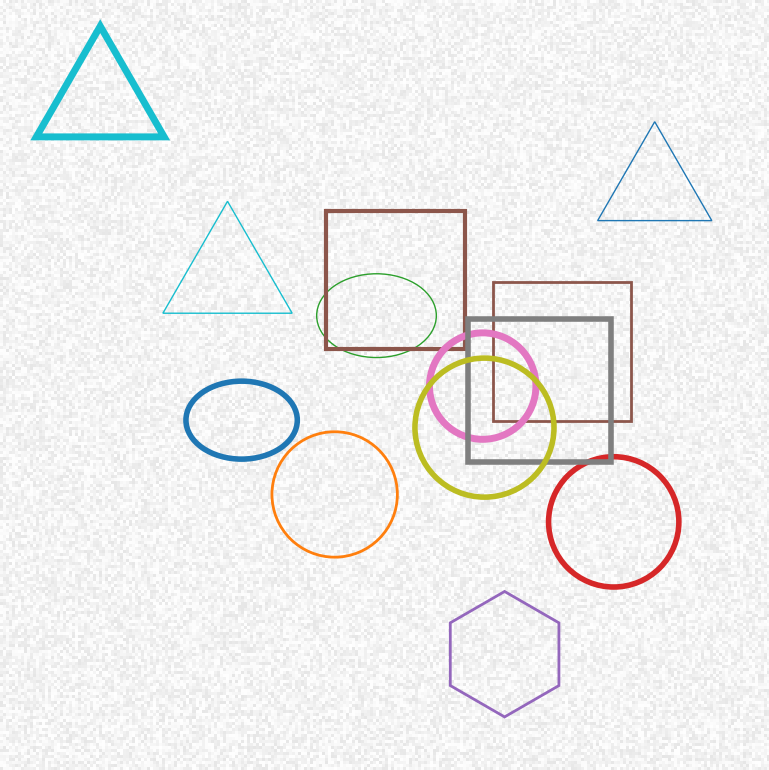[{"shape": "oval", "thickness": 2, "radius": 0.36, "center": [0.314, 0.454]}, {"shape": "triangle", "thickness": 0.5, "radius": 0.43, "center": [0.85, 0.756]}, {"shape": "circle", "thickness": 1, "radius": 0.41, "center": [0.435, 0.358]}, {"shape": "oval", "thickness": 0.5, "radius": 0.39, "center": [0.489, 0.59]}, {"shape": "circle", "thickness": 2, "radius": 0.42, "center": [0.797, 0.322]}, {"shape": "hexagon", "thickness": 1, "radius": 0.41, "center": [0.655, 0.15]}, {"shape": "square", "thickness": 1, "radius": 0.45, "center": [0.73, 0.543]}, {"shape": "square", "thickness": 1.5, "radius": 0.45, "center": [0.514, 0.636]}, {"shape": "circle", "thickness": 2.5, "radius": 0.35, "center": [0.627, 0.499]}, {"shape": "square", "thickness": 2, "radius": 0.46, "center": [0.701, 0.492]}, {"shape": "circle", "thickness": 2, "radius": 0.45, "center": [0.629, 0.445]}, {"shape": "triangle", "thickness": 0.5, "radius": 0.48, "center": [0.295, 0.642]}, {"shape": "triangle", "thickness": 2.5, "radius": 0.48, "center": [0.13, 0.87]}]